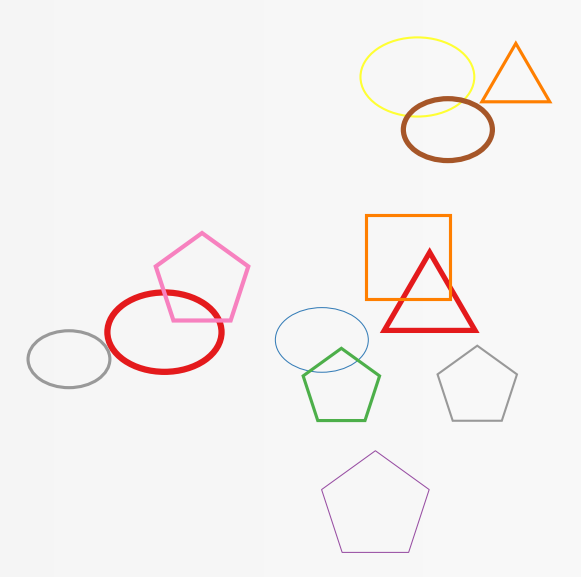[{"shape": "triangle", "thickness": 2.5, "radius": 0.45, "center": [0.739, 0.472]}, {"shape": "oval", "thickness": 3, "radius": 0.49, "center": [0.283, 0.424]}, {"shape": "oval", "thickness": 0.5, "radius": 0.4, "center": [0.554, 0.411]}, {"shape": "pentagon", "thickness": 1.5, "radius": 0.35, "center": [0.587, 0.327]}, {"shape": "pentagon", "thickness": 0.5, "radius": 0.49, "center": [0.646, 0.121]}, {"shape": "square", "thickness": 1.5, "radius": 0.36, "center": [0.702, 0.554]}, {"shape": "triangle", "thickness": 1.5, "radius": 0.34, "center": [0.887, 0.857]}, {"shape": "oval", "thickness": 1, "radius": 0.49, "center": [0.718, 0.866]}, {"shape": "oval", "thickness": 2.5, "radius": 0.38, "center": [0.771, 0.775]}, {"shape": "pentagon", "thickness": 2, "radius": 0.42, "center": [0.348, 0.512]}, {"shape": "oval", "thickness": 1.5, "radius": 0.35, "center": [0.119, 0.377]}, {"shape": "pentagon", "thickness": 1, "radius": 0.36, "center": [0.821, 0.329]}]